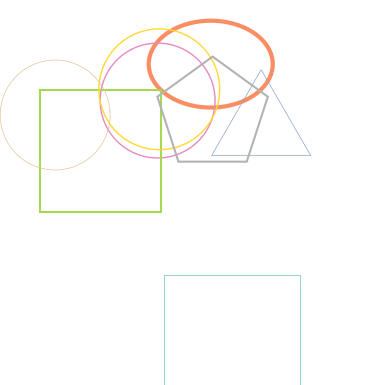[{"shape": "square", "thickness": 0.5, "radius": 0.88, "center": [0.602, 0.109]}, {"shape": "oval", "thickness": 3, "radius": 0.81, "center": [0.547, 0.833]}, {"shape": "triangle", "thickness": 0.5, "radius": 0.74, "center": [0.678, 0.67]}, {"shape": "circle", "thickness": 1, "radius": 0.75, "center": [0.409, 0.739]}, {"shape": "square", "thickness": 1.5, "radius": 0.79, "center": [0.261, 0.609]}, {"shape": "circle", "thickness": 1, "radius": 0.78, "center": [0.414, 0.768]}, {"shape": "circle", "thickness": 0.5, "radius": 0.71, "center": [0.143, 0.701]}, {"shape": "pentagon", "thickness": 1.5, "radius": 0.75, "center": [0.552, 0.702]}]